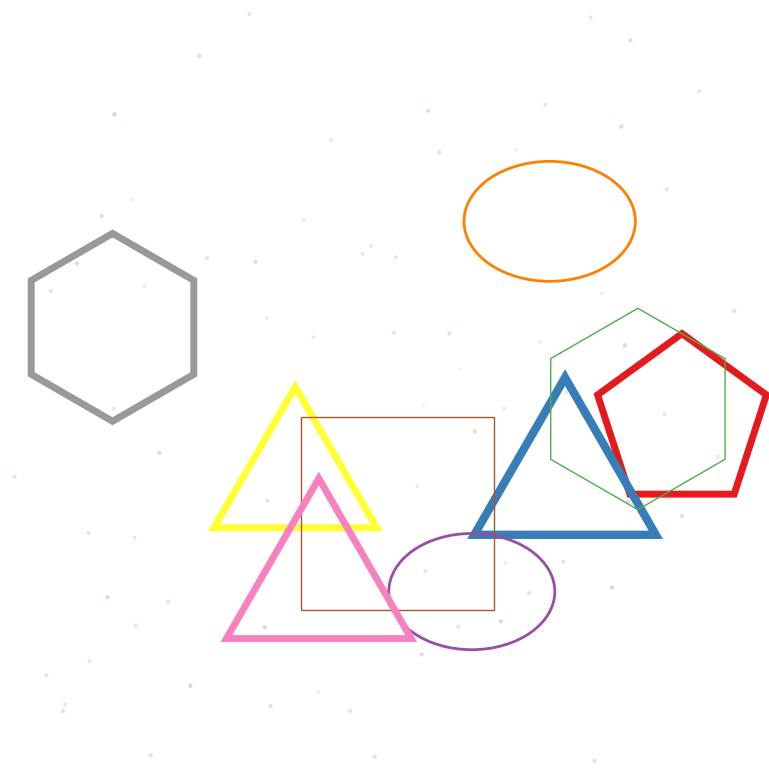[{"shape": "pentagon", "thickness": 2.5, "radius": 0.58, "center": [0.886, 0.452]}, {"shape": "triangle", "thickness": 3, "radius": 0.68, "center": [0.734, 0.374]}, {"shape": "hexagon", "thickness": 0.5, "radius": 0.65, "center": [0.828, 0.469]}, {"shape": "oval", "thickness": 1, "radius": 0.54, "center": [0.613, 0.232]}, {"shape": "oval", "thickness": 1, "radius": 0.56, "center": [0.714, 0.713]}, {"shape": "triangle", "thickness": 2.5, "radius": 0.61, "center": [0.383, 0.376]}, {"shape": "square", "thickness": 0.5, "radius": 0.63, "center": [0.516, 0.333]}, {"shape": "triangle", "thickness": 2.5, "radius": 0.69, "center": [0.414, 0.24]}, {"shape": "hexagon", "thickness": 2.5, "radius": 0.61, "center": [0.146, 0.575]}]